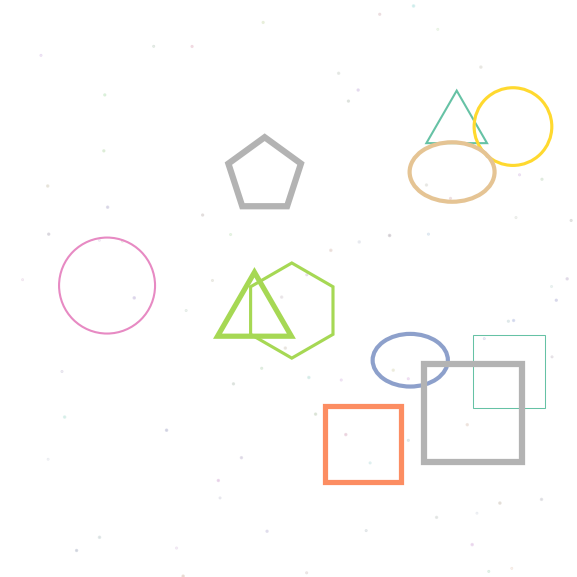[{"shape": "square", "thickness": 0.5, "radius": 0.32, "center": [0.881, 0.355]}, {"shape": "triangle", "thickness": 1, "radius": 0.3, "center": [0.791, 0.782]}, {"shape": "square", "thickness": 2.5, "radius": 0.33, "center": [0.629, 0.231]}, {"shape": "oval", "thickness": 2, "radius": 0.33, "center": [0.71, 0.375]}, {"shape": "circle", "thickness": 1, "radius": 0.42, "center": [0.185, 0.505]}, {"shape": "hexagon", "thickness": 1.5, "radius": 0.41, "center": [0.505, 0.461]}, {"shape": "triangle", "thickness": 2.5, "radius": 0.37, "center": [0.441, 0.454]}, {"shape": "circle", "thickness": 1.5, "radius": 0.34, "center": [0.888, 0.78]}, {"shape": "oval", "thickness": 2, "radius": 0.37, "center": [0.783, 0.701]}, {"shape": "pentagon", "thickness": 3, "radius": 0.33, "center": [0.458, 0.695]}, {"shape": "square", "thickness": 3, "radius": 0.42, "center": [0.819, 0.283]}]